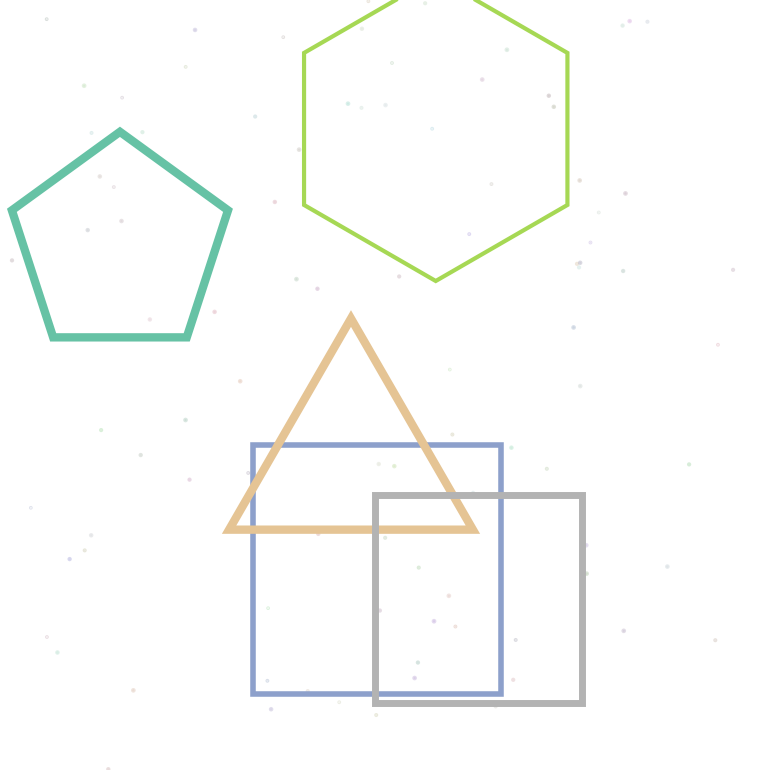[{"shape": "pentagon", "thickness": 3, "radius": 0.74, "center": [0.156, 0.681]}, {"shape": "square", "thickness": 2, "radius": 0.81, "center": [0.49, 0.26]}, {"shape": "hexagon", "thickness": 1.5, "radius": 0.99, "center": [0.566, 0.833]}, {"shape": "triangle", "thickness": 3, "radius": 0.91, "center": [0.456, 0.404]}, {"shape": "square", "thickness": 2.5, "radius": 0.68, "center": [0.621, 0.222]}]